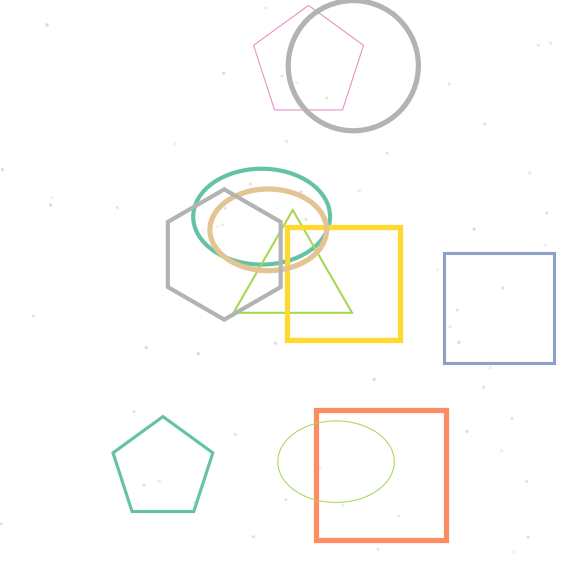[{"shape": "pentagon", "thickness": 1.5, "radius": 0.45, "center": [0.282, 0.187]}, {"shape": "oval", "thickness": 2, "radius": 0.59, "center": [0.453, 0.624]}, {"shape": "square", "thickness": 2.5, "radius": 0.56, "center": [0.66, 0.176]}, {"shape": "square", "thickness": 1.5, "radius": 0.47, "center": [0.864, 0.466]}, {"shape": "pentagon", "thickness": 0.5, "radius": 0.5, "center": [0.534, 0.89]}, {"shape": "oval", "thickness": 0.5, "radius": 0.5, "center": [0.582, 0.2]}, {"shape": "triangle", "thickness": 1, "radius": 0.59, "center": [0.507, 0.517]}, {"shape": "square", "thickness": 2.5, "radius": 0.49, "center": [0.595, 0.508]}, {"shape": "oval", "thickness": 2.5, "radius": 0.51, "center": [0.464, 0.601]}, {"shape": "circle", "thickness": 2.5, "radius": 0.56, "center": [0.612, 0.885]}, {"shape": "hexagon", "thickness": 2, "radius": 0.56, "center": [0.388, 0.558]}]